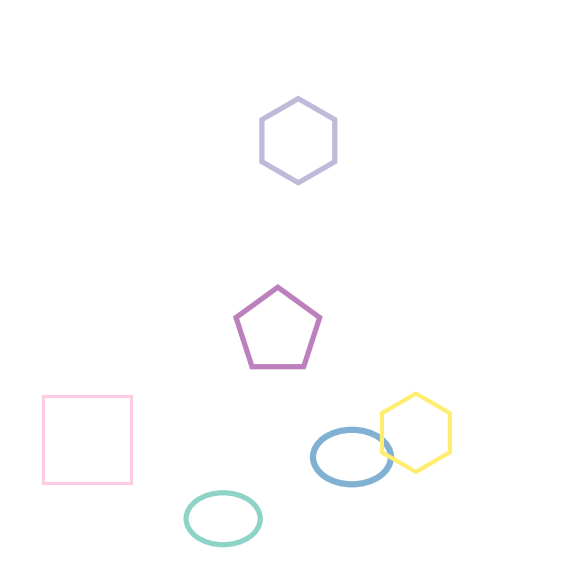[{"shape": "oval", "thickness": 2.5, "radius": 0.32, "center": [0.386, 0.101]}, {"shape": "hexagon", "thickness": 2.5, "radius": 0.36, "center": [0.517, 0.756]}, {"shape": "oval", "thickness": 3, "radius": 0.34, "center": [0.609, 0.208]}, {"shape": "square", "thickness": 1.5, "radius": 0.38, "center": [0.15, 0.238]}, {"shape": "pentagon", "thickness": 2.5, "radius": 0.38, "center": [0.481, 0.426]}, {"shape": "hexagon", "thickness": 2, "radius": 0.34, "center": [0.72, 0.25]}]